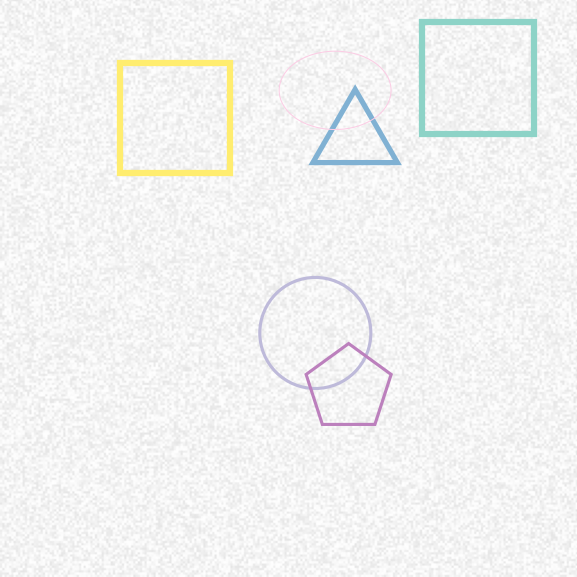[{"shape": "square", "thickness": 3, "radius": 0.48, "center": [0.828, 0.865]}, {"shape": "circle", "thickness": 1.5, "radius": 0.48, "center": [0.546, 0.423]}, {"shape": "triangle", "thickness": 2.5, "radius": 0.42, "center": [0.615, 0.76]}, {"shape": "oval", "thickness": 0.5, "radius": 0.48, "center": [0.58, 0.843]}, {"shape": "pentagon", "thickness": 1.5, "radius": 0.39, "center": [0.604, 0.327]}, {"shape": "square", "thickness": 3, "radius": 0.48, "center": [0.303, 0.794]}]